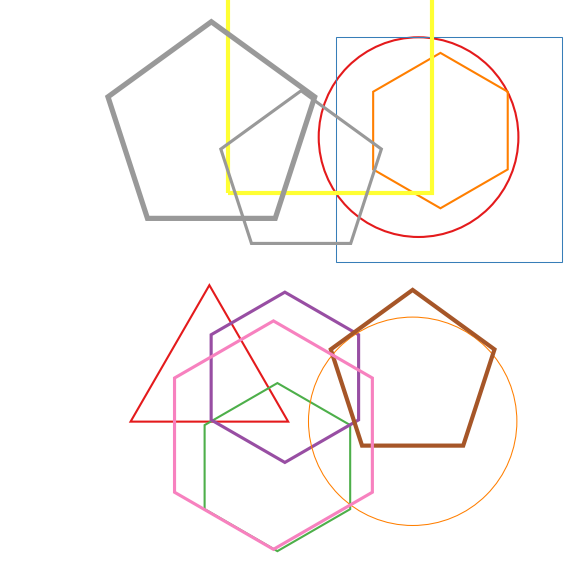[{"shape": "triangle", "thickness": 1, "radius": 0.79, "center": [0.363, 0.348]}, {"shape": "circle", "thickness": 1, "radius": 0.86, "center": [0.725, 0.762]}, {"shape": "square", "thickness": 0.5, "radius": 0.98, "center": [0.778, 0.74]}, {"shape": "hexagon", "thickness": 1, "radius": 0.73, "center": [0.48, 0.19]}, {"shape": "hexagon", "thickness": 1.5, "radius": 0.74, "center": [0.493, 0.346]}, {"shape": "hexagon", "thickness": 1, "radius": 0.67, "center": [0.763, 0.773]}, {"shape": "circle", "thickness": 0.5, "radius": 0.9, "center": [0.715, 0.27]}, {"shape": "square", "thickness": 2, "radius": 0.88, "center": [0.571, 0.841]}, {"shape": "pentagon", "thickness": 2, "radius": 0.75, "center": [0.715, 0.348]}, {"shape": "hexagon", "thickness": 1.5, "radius": 0.99, "center": [0.473, 0.246]}, {"shape": "pentagon", "thickness": 1.5, "radius": 0.73, "center": [0.521, 0.696]}, {"shape": "pentagon", "thickness": 2.5, "radius": 0.94, "center": [0.366, 0.773]}]